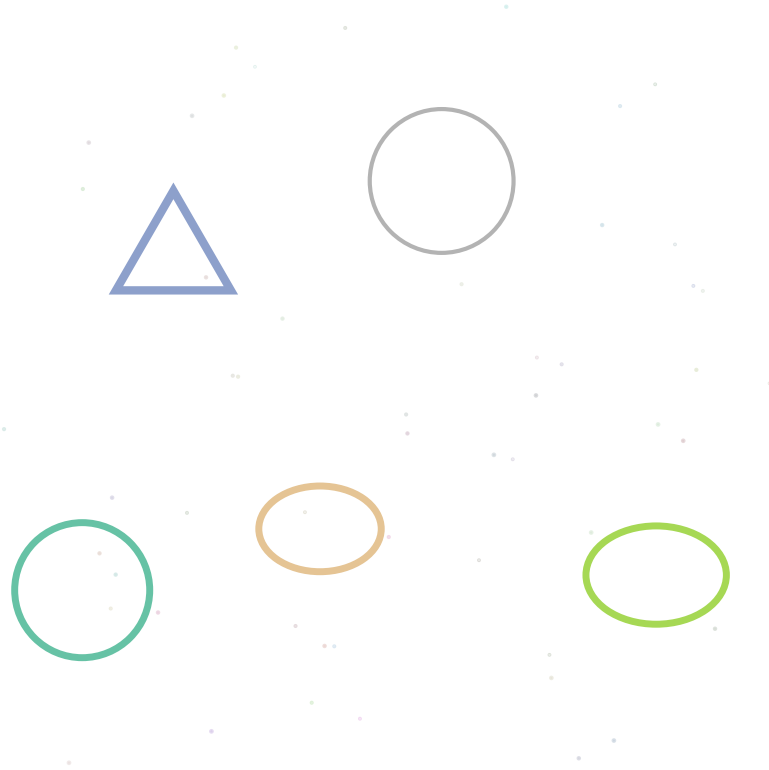[{"shape": "circle", "thickness": 2.5, "radius": 0.44, "center": [0.107, 0.234]}, {"shape": "triangle", "thickness": 3, "radius": 0.43, "center": [0.225, 0.666]}, {"shape": "oval", "thickness": 2.5, "radius": 0.46, "center": [0.852, 0.253]}, {"shape": "oval", "thickness": 2.5, "radius": 0.4, "center": [0.416, 0.313]}, {"shape": "circle", "thickness": 1.5, "radius": 0.47, "center": [0.574, 0.765]}]